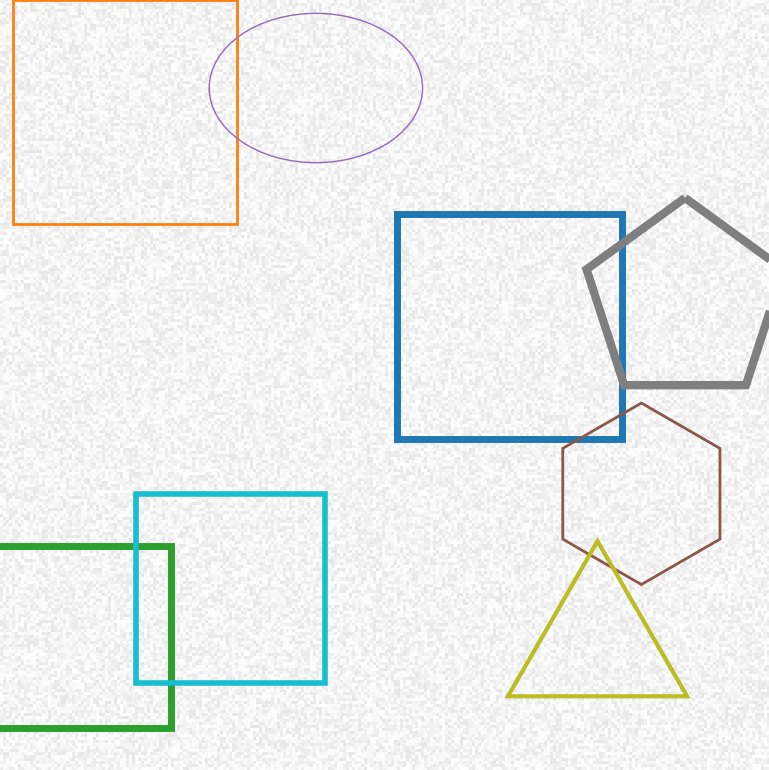[{"shape": "square", "thickness": 2.5, "radius": 0.73, "center": [0.662, 0.576]}, {"shape": "square", "thickness": 1, "radius": 0.73, "center": [0.163, 0.854]}, {"shape": "square", "thickness": 2.5, "radius": 0.59, "center": [0.103, 0.173]}, {"shape": "oval", "thickness": 0.5, "radius": 0.69, "center": [0.41, 0.886]}, {"shape": "hexagon", "thickness": 1, "radius": 0.59, "center": [0.833, 0.359]}, {"shape": "pentagon", "thickness": 3, "radius": 0.67, "center": [0.89, 0.609]}, {"shape": "triangle", "thickness": 1.5, "radius": 0.67, "center": [0.776, 0.163]}, {"shape": "square", "thickness": 2, "radius": 0.61, "center": [0.3, 0.235]}]